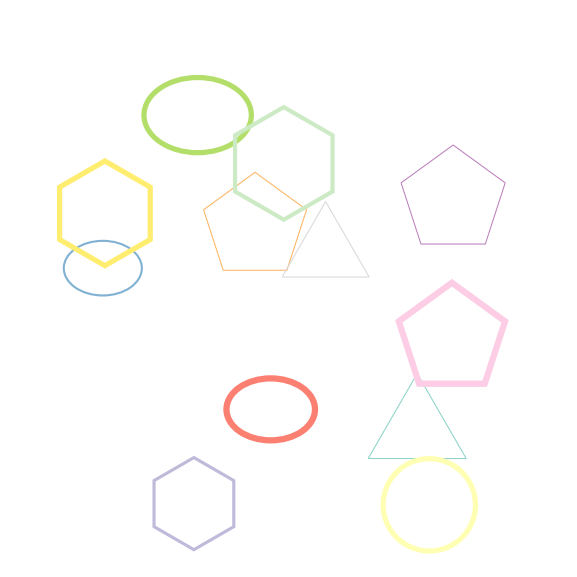[{"shape": "triangle", "thickness": 0.5, "radius": 0.49, "center": [0.722, 0.254]}, {"shape": "circle", "thickness": 2.5, "radius": 0.4, "center": [0.743, 0.125]}, {"shape": "hexagon", "thickness": 1.5, "radius": 0.4, "center": [0.336, 0.127]}, {"shape": "oval", "thickness": 3, "radius": 0.38, "center": [0.469, 0.29]}, {"shape": "oval", "thickness": 1, "radius": 0.34, "center": [0.178, 0.535]}, {"shape": "pentagon", "thickness": 0.5, "radius": 0.47, "center": [0.442, 0.607]}, {"shape": "oval", "thickness": 2.5, "radius": 0.46, "center": [0.342, 0.8]}, {"shape": "pentagon", "thickness": 3, "radius": 0.48, "center": [0.783, 0.413]}, {"shape": "triangle", "thickness": 0.5, "radius": 0.44, "center": [0.564, 0.563]}, {"shape": "pentagon", "thickness": 0.5, "radius": 0.47, "center": [0.785, 0.653]}, {"shape": "hexagon", "thickness": 2, "radius": 0.49, "center": [0.491, 0.716]}, {"shape": "hexagon", "thickness": 2.5, "radius": 0.45, "center": [0.182, 0.63]}]